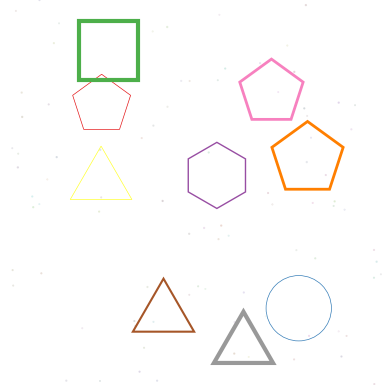[{"shape": "pentagon", "thickness": 0.5, "radius": 0.4, "center": [0.264, 0.728]}, {"shape": "circle", "thickness": 0.5, "radius": 0.42, "center": [0.776, 0.199]}, {"shape": "square", "thickness": 3, "radius": 0.38, "center": [0.281, 0.869]}, {"shape": "hexagon", "thickness": 1, "radius": 0.43, "center": [0.563, 0.544]}, {"shape": "pentagon", "thickness": 2, "radius": 0.49, "center": [0.799, 0.587]}, {"shape": "triangle", "thickness": 0.5, "radius": 0.46, "center": [0.263, 0.528]}, {"shape": "triangle", "thickness": 1.5, "radius": 0.46, "center": [0.425, 0.184]}, {"shape": "pentagon", "thickness": 2, "radius": 0.43, "center": [0.705, 0.76]}, {"shape": "triangle", "thickness": 3, "radius": 0.44, "center": [0.632, 0.102]}]